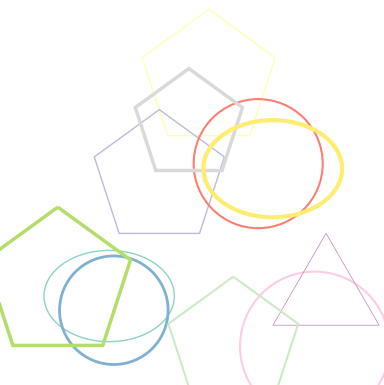[{"shape": "oval", "thickness": 1, "radius": 0.85, "center": [0.284, 0.231]}, {"shape": "pentagon", "thickness": 1, "radius": 0.91, "center": [0.542, 0.794]}, {"shape": "pentagon", "thickness": 1, "radius": 0.89, "center": [0.414, 0.538]}, {"shape": "circle", "thickness": 1.5, "radius": 0.84, "center": [0.671, 0.575]}, {"shape": "circle", "thickness": 2, "radius": 0.7, "center": [0.296, 0.194]}, {"shape": "pentagon", "thickness": 2.5, "radius": 0.99, "center": [0.15, 0.263]}, {"shape": "circle", "thickness": 1.5, "radius": 0.97, "center": [0.817, 0.101]}, {"shape": "pentagon", "thickness": 2.5, "radius": 0.73, "center": [0.491, 0.676]}, {"shape": "triangle", "thickness": 0.5, "radius": 0.8, "center": [0.847, 0.235]}, {"shape": "pentagon", "thickness": 1.5, "radius": 0.89, "center": [0.606, 0.104]}, {"shape": "oval", "thickness": 3, "radius": 0.9, "center": [0.708, 0.562]}]